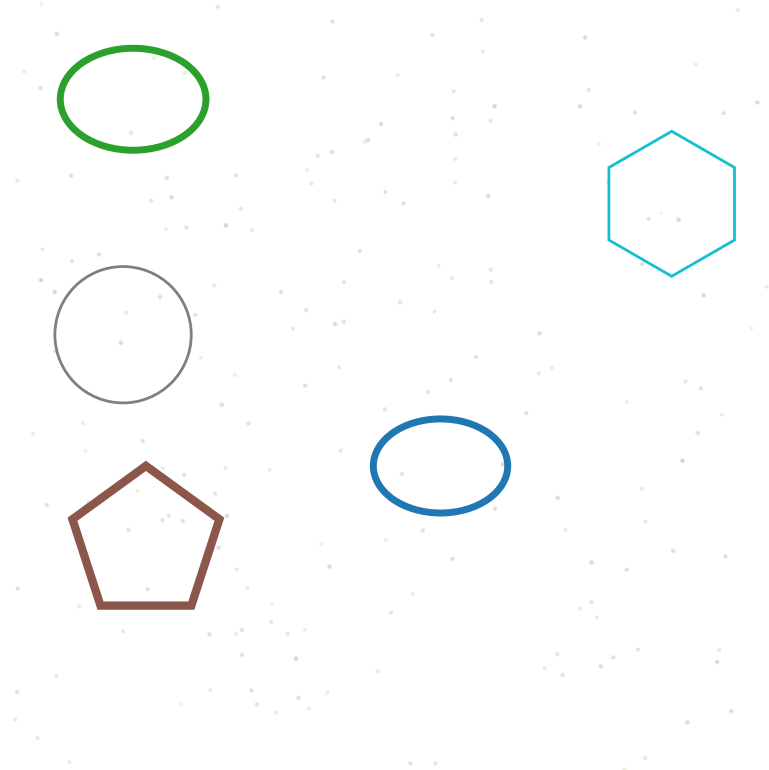[{"shape": "oval", "thickness": 2.5, "radius": 0.44, "center": [0.572, 0.395]}, {"shape": "oval", "thickness": 2.5, "radius": 0.47, "center": [0.173, 0.871]}, {"shape": "pentagon", "thickness": 3, "radius": 0.5, "center": [0.19, 0.295]}, {"shape": "circle", "thickness": 1, "radius": 0.44, "center": [0.16, 0.565]}, {"shape": "hexagon", "thickness": 1, "radius": 0.47, "center": [0.872, 0.735]}]